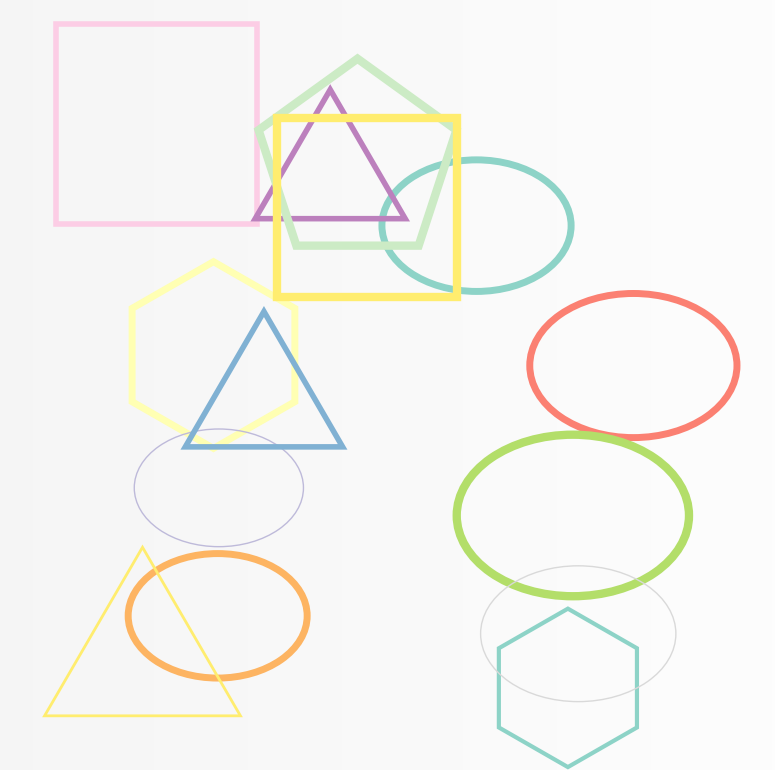[{"shape": "hexagon", "thickness": 1.5, "radius": 0.51, "center": [0.733, 0.107]}, {"shape": "oval", "thickness": 2.5, "radius": 0.61, "center": [0.615, 0.707]}, {"shape": "hexagon", "thickness": 2.5, "radius": 0.61, "center": [0.275, 0.539]}, {"shape": "oval", "thickness": 0.5, "radius": 0.55, "center": [0.282, 0.366]}, {"shape": "oval", "thickness": 2.5, "radius": 0.67, "center": [0.817, 0.525]}, {"shape": "triangle", "thickness": 2, "radius": 0.59, "center": [0.341, 0.478]}, {"shape": "oval", "thickness": 2.5, "radius": 0.58, "center": [0.281, 0.2]}, {"shape": "oval", "thickness": 3, "radius": 0.75, "center": [0.739, 0.331]}, {"shape": "square", "thickness": 2, "radius": 0.65, "center": [0.202, 0.839]}, {"shape": "oval", "thickness": 0.5, "radius": 0.63, "center": [0.746, 0.177]}, {"shape": "triangle", "thickness": 2, "radius": 0.56, "center": [0.426, 0.772]}, {"shape": "pentagon", "thickness": 3, "radius": 0.67, "center": [0.461, 0.79]}, {"shape": "square", "thickness": 3, "radius": 0.58, "center": [0.474, 0.731]}, {"shape": "triangle", "thickness": 1, "radius": 0.73, "center": [0.184, 0.143]}]